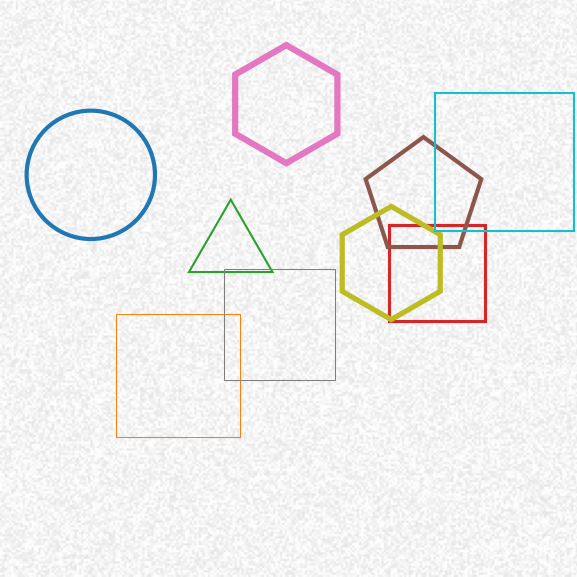[{"shape": "circle", "thickness": 2, "radius": 0.56, "center": [0.157, 0.696]}, {"shape": "square", "thickness": 0.5, "radius": 0.53, "center": [0.308, 0.349]}, {"shape": "triangle", "thickness": 1, "radius": 0.42, "center": [0.4, 0.57]}, {"shape": "square", "thickness": 1.5, "radius": 0.41, "center": [0.756, 0.526]}, {"shape": "pentagon", "thickness": 2, "radius": 0.53, "center": [0.733, 0.657]}, {"shape": "hexagon", "thickness": 3, "radius": 0.51, "center": [0.496, 0.819]}, {"shape": "square", "thickness": 0.5, "radius": 0.48, "center": [0.484, 0.437]}, {"shape": "hexagon", "thickness": 2.5, "radius": 0.49, "center": [0.677, 0.544]}, {"shape": "square", "thickness": 1, "radius": 0.6, "center": [0.874, 0.719]}]